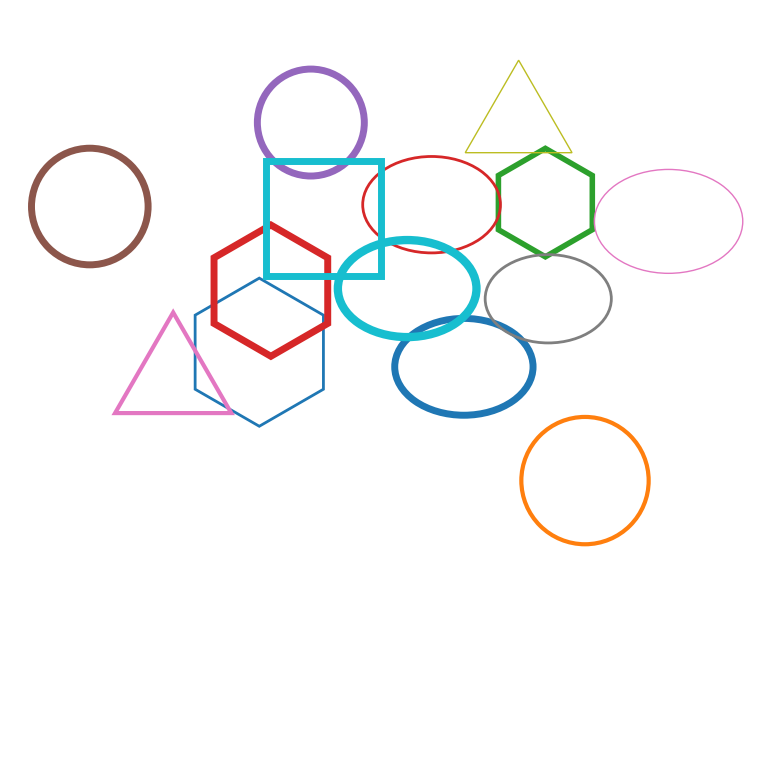[{"shape": "oval", "thickness": 2.5, "radius": 0.45, "center": [0.602, 0.524]}, {"shape": "hexagon", "thickness": 1, "radius": 0.48, "center": [0.337, 0.543]}, {"shape": "circle", "thickness": 1.5, "radius": 0.41, "center": [0.76, 0.376]}, {"shape": "hexagon", "thickness": 2, "radius": 0.35, "center": [0.708, 0.737]}, {"shape": "hexagon", "thickness": 2.5, "radius": 0.43, "center": [0.352, 0.623]}, {"shape": "oval", "thickness": 1, "radius": 0.45, "center": [0.56, 0.734]}, {"shape": "circle", "thickness": 2.5, "radius": 0.35, "center": [0.404, 0.841]}, {"shape": "circle", "thickness": 2.5, "radius": 0.38, "center": [0.117, 0.732]}, {"shape": "oval", "thickness": 0.5, "radius": 0.48, "center": [0.868, 0.712]}, {"shape": "triangle", "thickness": 1.5, "radius": 0.44, "center": [0.225, 0.507]}, {"shape": "oval", "thickness": 1, "radius": 0.41, "center": [0.712, 0.612]}, {"shape": "triangle", "thickness": 0.5, "radius": 0.4, "center": [0.674, 0.842]}, {"shape": "square", "thickness": 2.5, "radius": 0.37, "center": [0.421, 0.716]}, {"shape": "oval", "thickness": 3, "radius": 0.45, "center": [0.529, 0.625]}]